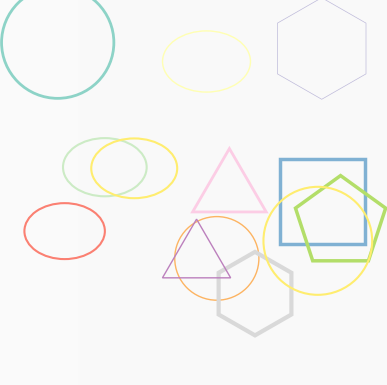[{"shape": "circle", "thickness": 2, "radius": 0.72, "center": [0.149, 0.889]}, {"shape": "oval", "thickness": 1, "radius": 0.57, "center": [0.533, 0.84]}, {"shape": "hexagon", "thickness": 0.5, "radius": 0.66, "center": [0.83, 0.874]}, {"shape": "oval", "thickness": 1.5, "radius": 0.52, "center": [0.167, 0.4]}, {"shape": "square", "thickness": 2.5, "radius": 0.55, "center": [0.832, 0.476]}, {"shape": "circle", "thickness": 1, "radius": 0.54, "center": [0.56, 0.329]}, {"shape": "pentagon", "thickness": 2.5, "radius": 0.61, "center": [0.879, 0.422]}, {"shape": "triangle", "thickness": 2, "radius": 0.55, "center": [0.592, 0.504]}, {"shape": "hexagon", "thickness": 3, "radius": 0.54, "center": [0.658, 0.237]}, {"shape": "triangle", "thickness": 1, "radius": 0.51, "center": [0.507, 0.329]}, {"shape": "oval", "thickness": 1.5, "radius": 0.54, "center": [0.271, 0.566]}, {"shape": "oval", "thickness": 1.5, "radius": 0.55, "center": [0.346, 0.563]}, {"shape": "circle", "thickness": 1.5, "radius": 0.7, "center": [0.82, 0.374]}]